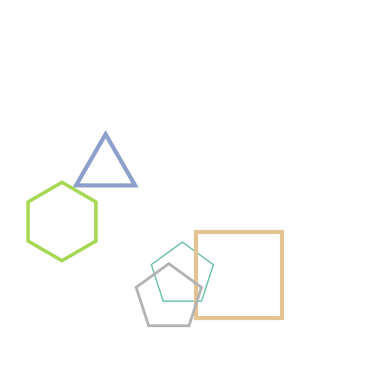[{"shape": "pentagon", "thickness": 1, "radius": 0.42, "center": [0.474, 0.286]}, {"shape": "triangle", "thickness": 3, "radius": 0.44, "center": [0.274, 0.563]}, {"shape": "hexagon", "thickness": 2.5, "radius": 0.51, "center": [0.161, 0.425]}, {"shape": "square", "thickness": 3, "radius": 0.56, "center": [0.621, 0.286]}, {"shape": "pentagon", "thickness": 2, "radius": 0.45, "center": [0.438, 0.226]}]